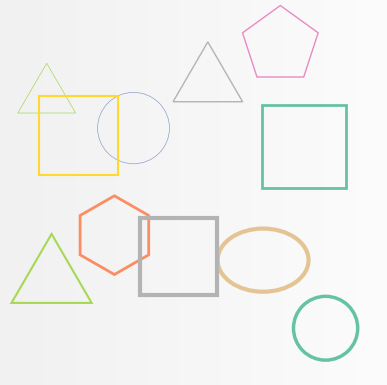[{"shape": "circle", "thickness": 2.5, "radius": 0.41, "center": [0.84, 0.147]}, {"shape": "square", "thickness": 2, "radius": 0.54, "center": [0.785, 0.62]}, {"shape": "hexagon", "thickness": 2, "radius": 0.51, "center": [0.295, 0.389]}, {"shape": "circle", "thickness": 0.5, "radius": 0.46, "center": [0.345, 0.667]}, {"shape": "pentagon", "thickness": 1, "radius": 0.51, "center": [0.723, 0.883]}, {"shape": "triangle", "thickness": 1.5, "radius": 0.6, "center": [0.133, 0.273]}, {"shape": "triangle", "thickness": 0.5, "radius": 0.43, "center": [0.121, 0.75]}, {"shape": "square", "thickness": 1.5, "radius": 0.51, "center": [0.203, 0.648]}, {"shape": "oval", "thickness": 3, "radius": 0.59, "center": [0.679, 0.324]}, {"shape": "square", "thickness": 3, "radius": 0.5, "center": [0.461, 0.334]}, {"shape": "triangle", "thickness": 1, "radius": 0.52, "center": [0.536, 0.788]}]